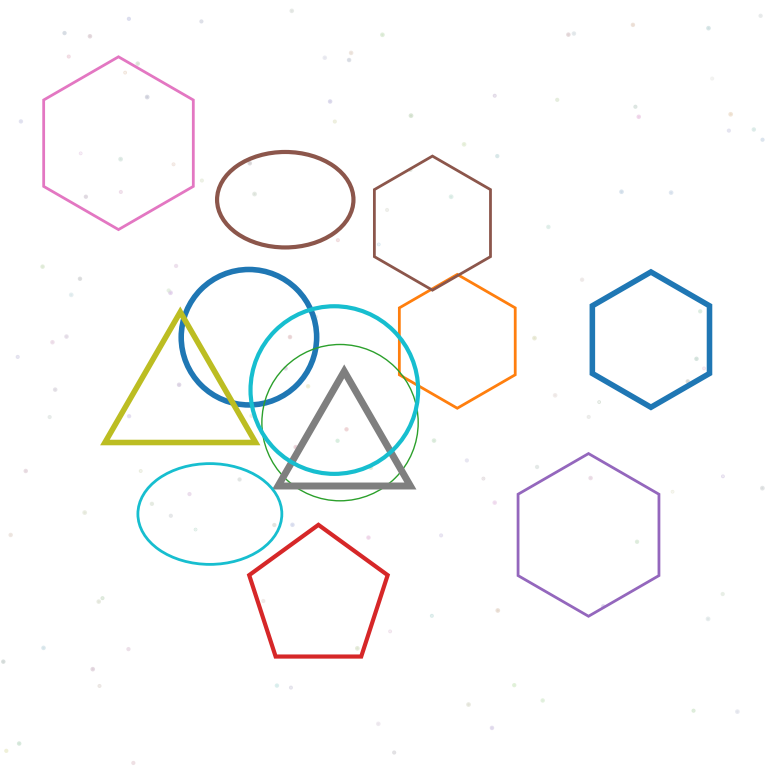[{"shape": "circle", "thickness": 2, "radius": 0.44, "center": [0.323, 0.562]}, {"shape": "hexagon", "thickness": 2, "radius": 0.44, "center": [0.845, 0.559]}, {"shape": "hexagon", "thickness": 1, "radius": 0.43, "center": [0.594, 0.557]}, {"shape": "circle", "thickness": 0.5, "radius": 0.51, "center": [0.442, 0.451]}, {"shape": "pentagon", "thickness": 1.5, "radius": 0.47, "center": [0.414, 0.224]}, {"shape": "hexagon", "thickness": 1, "radius": 0.53, "center": [0.764, 0.305]}, {"shape": "hexagon", "thickness": 1, "radius": 0.44, "center": [0.562, 0.71]}, {"shape": "oval", "thickness": 1.5, "radius": 0.44, "center": [0.37, 0.741]}, {"shape": "hexagon", "thickness": 1, "radius": 0.56, "center": [0.154, 0.814]}, {"shape": "triangle", "thickness": 2.5, "radius": 0.5, "center": [0.447, 0.418]}, {"shape": "triangle", "thickness": 2, "radius": 0.56, "center": [0.234, 0.482]}, {"shape": "oval", "thickness": 1, "radius": 0.47, "center": [0.273, 0.332]}, {"shape": "circle", "thickness": 1.5, "radius": 0.54, "center": [0.434, 0.493]}]